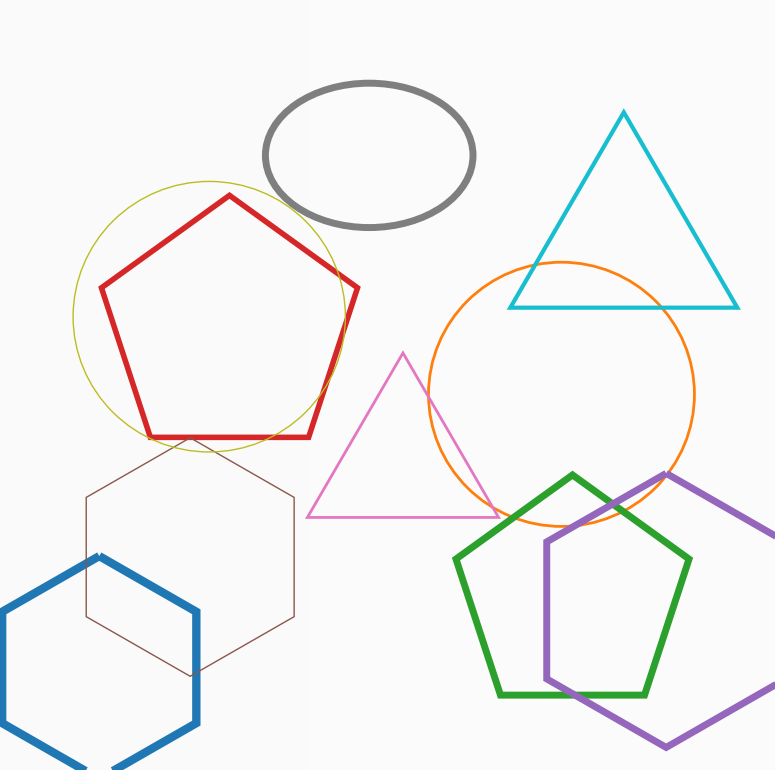[{"shape": "hexagon", "thickness": 3, "radius": 0.72, "center": [0.128, 0.133]}, {"shape": "circle", "thickness": 1, "radius": 0.86, "center": [0.724, 0.488]}, {"shape": "pentagon", "thickness": 2.5, "radius": 0.79, "center": [0.739, 0.225]}, {"shape": "pentagon", "thickness": 2, "radius": 0.87, "center": [0.296, 0.573]}, {"shape": "hexagon", "thickness": 2.5, "radius": 0.89, "center": [0.86, 0.207]}, {"shape": "hexagon", "thickness": 0.5, "radius": 0.77, "center": [0.245, 0.277]}, {"shape": "triangle", "thickness": 1, "radius": 0.71, "center": [0.52, 0.399]}, {"shape": "oval", "thickness": 2.5, "radius": 0.67, "center": [0.476, 0.798]}, {"shape": "circle", "thickness": 0.5, "radius": 0.88, "center": [0.27, 0.589]}, {"shape": "triangle", "thickness": 1.5, "radius": 0.85, "center": [0.805, 0.685]}]